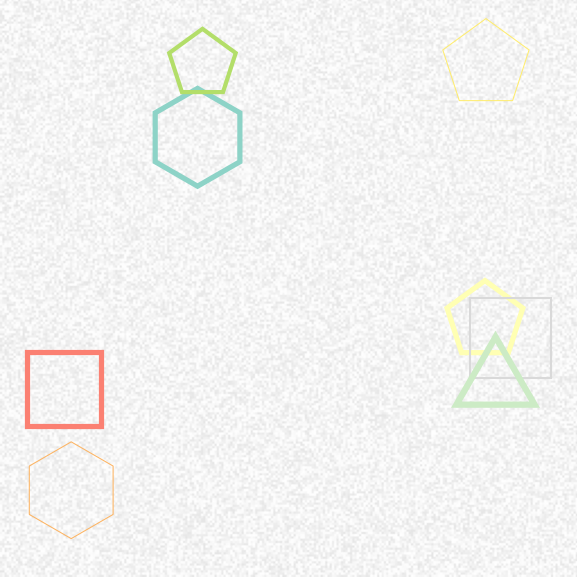[{"shape": "hexagon", "thickness": 2.5, "radius": 0.42, "center": [0.342, 0.761]}, {"shape": "pentagon", "thickness": 2.5, "radius": 0.34, "center": [0.84, 0.444]}, {"shape": "square", "thickness": 2.5, "radius": 0.32, "center": [0.111, 0.326]}, {"shape": "hexagon", "thickness": 0.5, "radius": 0.42, "center": [0.123, 0.15]}, {"shape": "pentagon", "thickness": 2, "radius": 0.3, "center": [0.351, 0.889]}, {"shape": "square", "thickness": 1, "radius": 0.35, "center": [0.884, 0.414]}, {"shape": "triangle", "thickness": 3, "radius": 0.39, "center": [0.858, 0.338]}, {"shape": "pentagon", "thickness": 0.5, "radius": 0.39, "center": [0.841, 0.888]}]